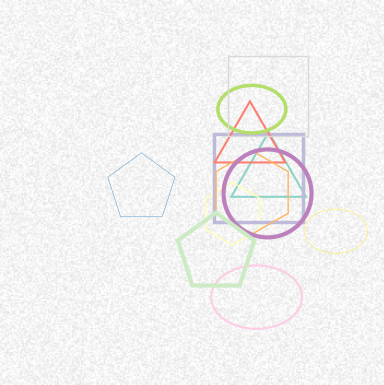[{"shape": "triangle", "thickness": 1.5, "radius": 0.56, "center": [0.698, 0.545]}, {"shape": "hexagon", "thickness": 1, "radius": 0.4, "center": [0.605, 0.445]}, {"shape": "square", "thickness": 2.5, "radius": 0.57, "center": [0.671, 0.538]}, {"shape": "triangle", "thickness": 1.5, "radius": 0.53, "center": [0.649, 0.631]}, {"shape": "pentagon", "thickness": 0.5, "radius": 0.46, "center": [0.367, 0.511]}, {"shape": "hexagon", "thickness": 1, "radius": 0.54, "center": [0.655, 0.5]}, {"shape": "oval", "thickness": 2.5, "radius": 0.44, "center": [0.654, 0.716]}, {"shape": "oval", "thickness": 1.5, "radius": 0.59, "center": [0.666, 0.228]}, {"shape": "square", "thickness": 1, "radius": 0.52, "center": [0.696, 0.751]}, {"shape": "circle", "thickness": 3, "radius": 0.57, "center": [0.695, 0.498]}, {"shape": "pentagon", "thickness": 3, "radius": 0.52, "center": [0.561, 0.343]}, {"shape": "oval", "thickness": 0.5, "radius": 0.41, "center": [0.872, 0.399]}]